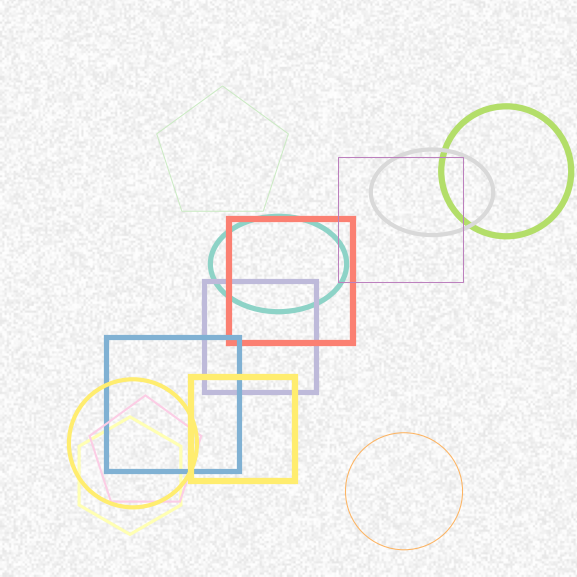[{"shape": "oval", "thickness": 2.5, "radius": 0.59, "center": [0.482, 0.542]}, {"shape": "hexagon", "thickness": 1.5, "radius": 0.51, "center": [0.225, 0.175]}, {"shape": "square", "thickness": 2.5, "radius": 0.48, "center": [0.45, 0.417]}, {"shape": "square", "thickness": 3, "radius": 0.54, "center": [0.505, 0.513]}, {"shape": "square", "thickness": 2.5, "radius": 0.58, "center": [0.299, 0.3]}, {"shape": "circle", "thickness": 0.5, "radius": 0.51, "center": [0.7, 0.148]}, {"shape": "circle", "thickness": 3, "radius": 0.56, "center": [0.877, 0.703]}, {"shape": "pentagon", "thickness": 1, "radius": 0.51, "center": [0.252, 0.213]}, {"shape": "oval", "thickness": 2, "radius": 0.53, "center": [0.748, 0.666]}, {"shape": "square", "thickness": 0.5, "radius": 0.54, "center": [0.693, 0.62]}, {"shape": "pentagon", "thickness": 0.5, "radius": 0.6, "center": [0.385, 0.73]}, {"shape": "circle", "thickness": 2, "radius": 0.55, "center": [0.23, 0.231]}, {"shape": "square", "thickness": 3, "radius": 0.45, "center": [0.421, 0.257]}]